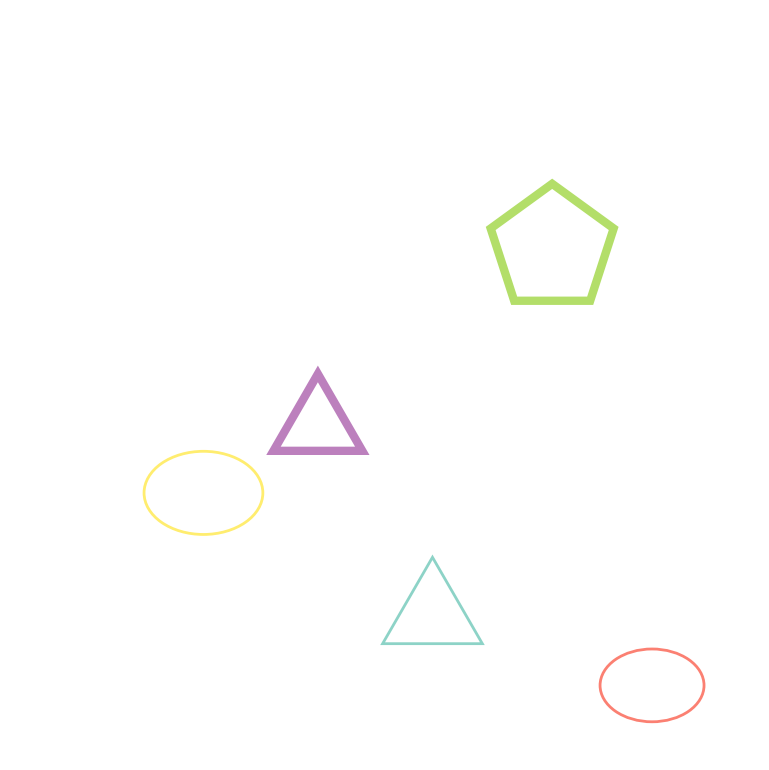[{"shape": "triangle", "thickness": 1, "radius": 0.37, "center": [0.562, 0.201]}, {"shape": "oval", "thickness": 1, "radius": 0.34, "center": [0.847, 0.11]}, {"shape": "pentagon", "thickness": 3, "radius": 0.42, "center": [0.717, 0.677]}, {"shape": "triangle", "thickness": 3, "radius": 0.33, "center": [0.413, 0.448]}, {"shape": "oval", "thickness": 1, "radius": 0.39, "center": [0.264, 0.36]}]